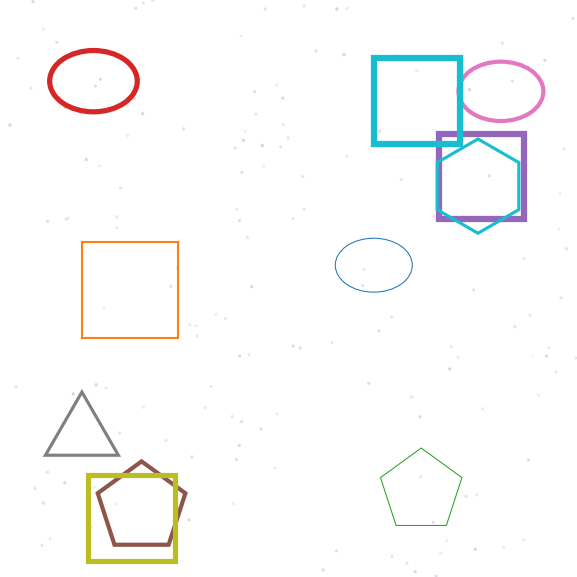[{"shape": "oval", "thickness": 0.5, "radius": 0.33, "center": [0.647, 0.54]}, {"shape": "square", "thickness": 1, "radius": 0.42, "center": [0.225, 0.497]}, {"shape": "pentagon", "thickness": 0.5, "radius": 0.37, "center": [0.729, 0.149]}, {"shape": "oval", "thickness": 2.5, "radius": 0.38, "center": [0.162, 0.859]}, {"shape": "square", "thickness": 3, "radius": 0.37, "center": [0.834, 0.693]}, {"shape": "pentagon", "thickness": 2, "radius": 0.4, "center": [0.245, 0.12]}, {"shape": "oval", "thickness": 2, "radius": 0.37, "center": [0.867, 0.841]}, {"shape": "triangle", "thickness": 1.5, "radius": 0.36, "center": [0.142, 0.247]}, {"shape": "square", "thickness": 2.5, "radius": 0.38, "center": [0.227, 0.102]}, {"shape": "square", "thickness": 3, "radius": 0.37, "center": [0.722, 0.824]}, {"shape": "hexagon", "thickness": 1.5, "radius": 0.41, "center": [0.828, 0.677]}]